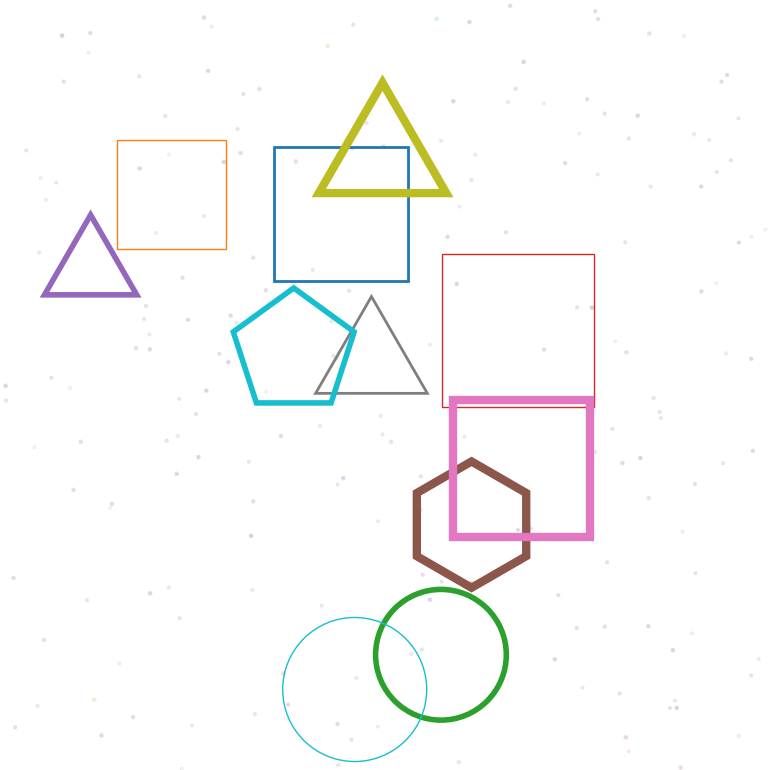[{"shape": "square", "thickness": 1, "radius": 0.43, "center": [0.443, 0.722]}, {"shape": "square", "thickness": 0.5, "radius": 0.35, "center": [0.223, 0.748]}, {"shape": "circle", "thickness": 2, "radius": 0.42, "center": [0.573, 0.15]}, {"shape": "square", "thickness": 0.5, "radius": 0.5, "center": [0.673, 0.571]}, {"shape": "triangle", "thickness": 2, "radius": 0.35, "center": [0.118, 0.652]}, {"shape": "hexagon", "thickness": 3, "radius": 0.41, "center": [0.612, 0.319]}, {"shape": "square", "thickness": 3, "radius": 0.45, "center": [0.677, 0.391]}, {"shape": "triangle", "thickness": 1, "radius": 0.42, "center": [0.482, 0.531]}, {"shape": "triangle", "thickness": 3, "radius": 0.48, "center": [0.497, 0.797]}, {"shape": "circle", "thickness": 0.5, "radius": 0.47, "center": [0.461, 0.105]}, {"shape": "pentagon", "thickness": 2, "radius": 0.41, "center": [0.381, 0.543]}]